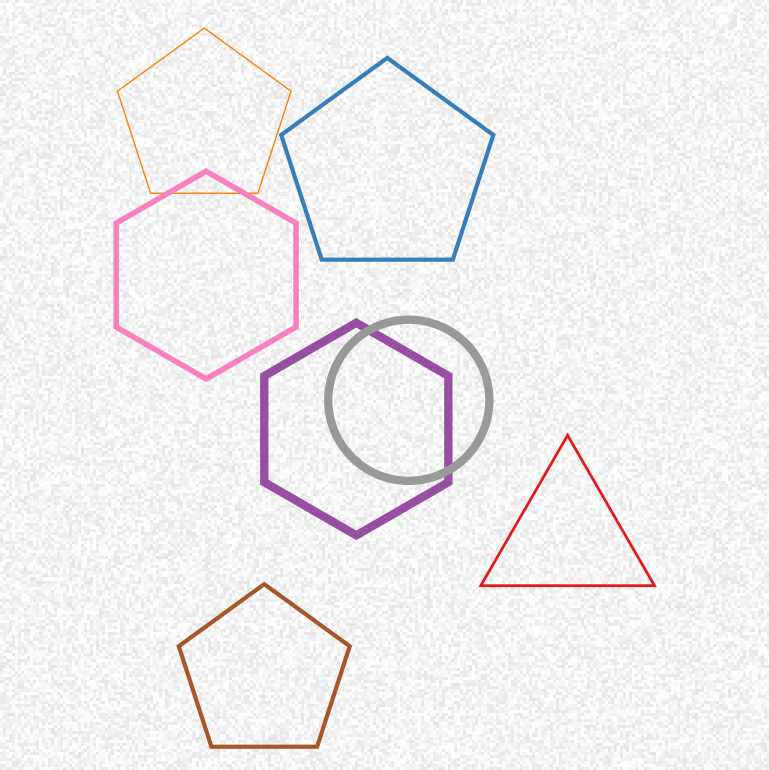[{"shape": "triangle", "thickness": 1, "radius": 0.65, "center": [0.737, 0.304]}, {"shape": "pentagon", "thickness": 1.5, "radius": 0.72, "center": [0.503, 0.78]}, {"shape": "hexagon", "thickness": 3, "radius": 0.69, "center": [0.463, 0.443]}, {"shape": "pentagon", "thickness": 0.5, "radius": 0.59, "center": [0.265, 0.845]}, {"shape": "pentagon", "thickness": 1.5, "radius": 0.58, "center": [0.343, 0.125]}, {"shape": "hexagon", "thickness": 2, "radius": 0.67, "center": [0.268, 0.643]}, {"shape": "circle", "thickness": 3, "radius": 0.52, "center": [0.531, 0.48]}]